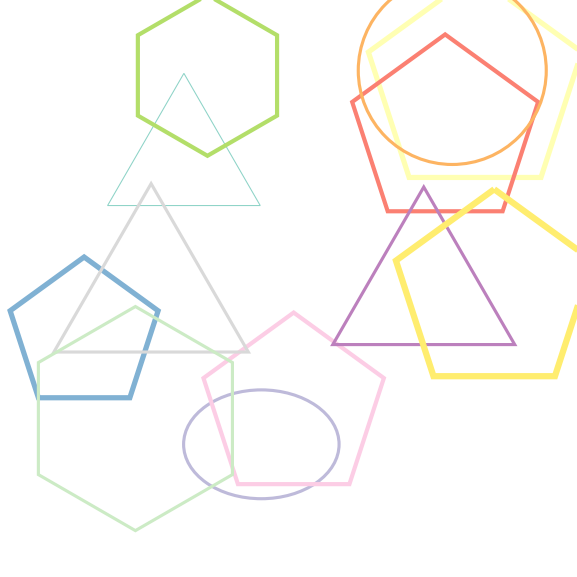[{"shape": "triangle", "thickness": 0.5, "radius": 0.76, "center": [0.318, 0.72]}, {"shape": "pentagon", "thickness": 2.5, "radius": 0.97, "center": [0.823, 0.849]}, {"shape": "oval", "thickness": 1.5, "radius": 0.67, "center": [0.453, 0.23]}, {"shape": "pentagon", "thickness": 2, "radius": 0.85, "center": [0.771, 0.77]}, {"shape": "pentagon", "thickness": 2.5, "radius": 0.67, "center": [0.146, 0.419]}, {"shape": "circle", "thickness": 1.5, "radius": 0.81, "center": [0.783, 0.877]}, {"shape": "hexagon", "thickness": 2, "radius": 0.7, "center": [0.359, 0.869]}, {"shape": "pentagon", "thickness": 2, "radius": 0.82, "center": [0.509, 0.294]}, {"shape": "triangle", "thickness": 1.5, "radius": 0.97, "center": [0.262, 0.487]}, {"shape": "triangle", "thickness": 1.5, "radius": 0.91, "center": [0.734, 0.493]}, {"shape": "hexagon", "thickness": 1.5, "radius": 0.97, "center": [0.234, 0.274]}, {"shape": "pentagon", "thickness": 3, "radius": 0.89, "center": [0.856, 0.492]}]